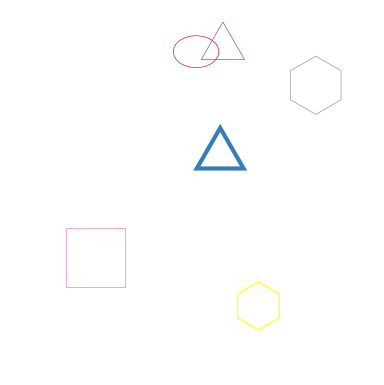[{"shape": "oval", "thickness": 0.5, "radius": 0.3, "center": [0.509, 0.866]}, {"shape": "triangle", "thickness": 3, "radius": 0.35, "center": [0.572, 0.597]}, {"shape": "triangle", "thickness": 0.5, "radius": 0.33, "center": [0.579, 0.878]}, {"shape": "hexagon", "thickness": 1, "radius": 0.31, "center": [0.671, 0.205]}, {"shape": "square", "thickness": 0.5, "radius": 0.38, "center": [0.247, 0.331]}, {"shape": "hexagon", "thickness": 0.5, "radius": 0.38, "center": [0.82, 0.779]}]